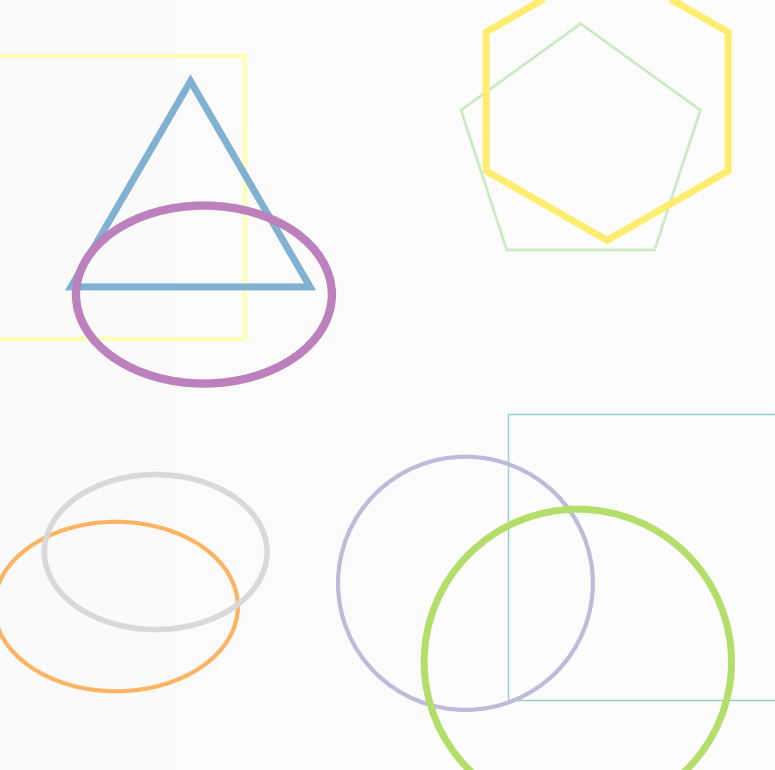[{"shape": "square", "thickness": 0.5, "radius": 0.93, "center": [0.841, 0.277]}, {"shape": "square", "thickness": 1.5, "radius": 0.92, "center": [0.133, 0.744]}, {"shape": "circle", "thickness": 1.5, "radius": 0.82, "center": [0.601, 0.242]}, {"shape": "triangle", "thickness": 2.5, "radius": 0.89, "center": [0.246, 0.716]}, {"shape": "oval", "thickness": 1.5, "radius": 0.79, "center": [0.15, 0.212]}, {"shape": "circle", "thickness": 2.5, "radius": 0.99, "center": [0.746, 0.14]}, {"shape": "oval", "thickness": 2, "radius": 0.72, "center": [0.201, 0.283]}, {"shape": "oval", "thickness": 3, "radius": 0.83, "center": [0.263, 0.617]}, {"shape": "pentagon", "thickness": 1, "radius": 0.81, "center": [0.749, 0.807]}, {"shape": "hexagon", "thickness": 2.5, "radius": 0.9, "center": [0.783, 0.868]}]